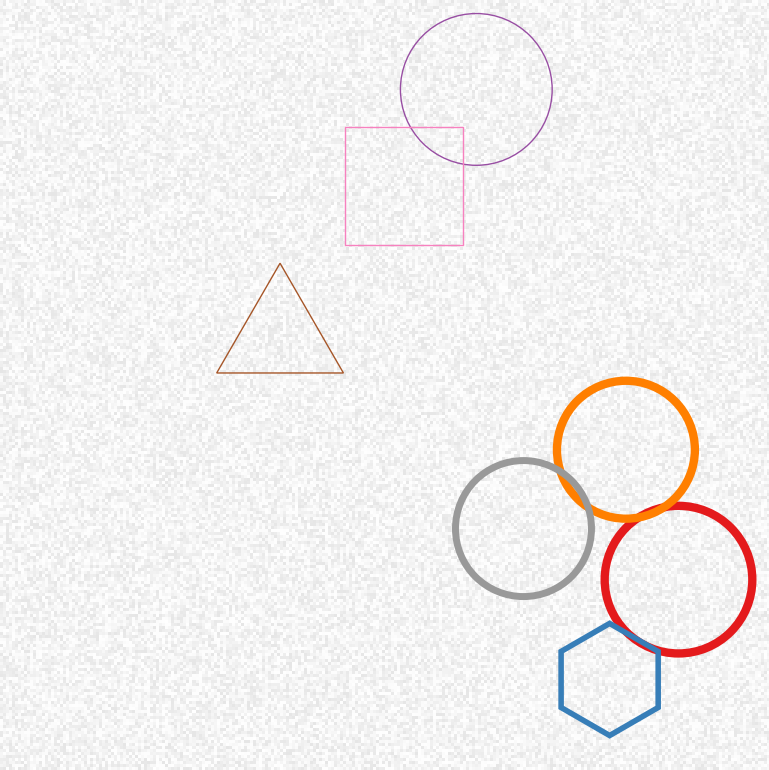[{"shape": "circle", "thickness": 3, "radius": 0.48, "center": [0.881, 0.247]}, {"shape": "hexagon", "thickness": 2, "radius": 0.36, "center": [0.792, 0.118]}, {"shape": "circle", "thickness": 0.5, "radius": 0.49, "center": [0.619, 0.884]}, {"shape": "circle", "thickness": 3, "radius": 0.45, "center": [0.813, 0.416]}, {"shape": "triangle", "thickness": 0.5, "radius": 0.48, "center": [0.364, 0.563]}, {"shape": "square", "thickness": 0.5, "radius": 0.38, "center": [0.525, 0.759]}, {"shape": "circle", "thickness": 2.5, "radius": 0.44, "center": [0.68, 0.314]}]